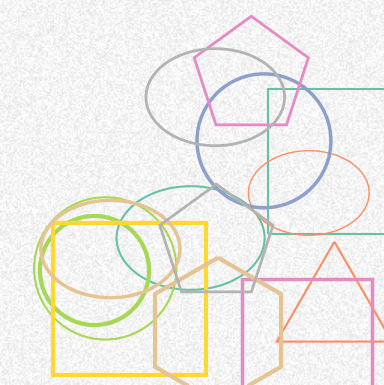[{"shape": "oval", "thickness": 1.5, "radius": 0.96, "center": [0.495, 0.382]}, {"shape": "square", "thickness": 1.5, "radius": 0.94, "center": [0.885, 0.581]}, {"shape": "oval", "thickness": 1, "radius": 0.78, "center": [0.802, 0.499]}, {"shape": "triangle", "thickness": 1.5, "radius": 0.86, "center": [0.869, 0.199]}, {"shape": "circle", "thickness": 2.5, "radius": 0.87, "center": [0.686, 0.634]}, {"shape": "square", "thickness": 2.5, "radius": 0.84, "center": [0.797, 0.106]}, {"shape": "pentagon", "thickness": 2, "radius": 0.78, "center": [0.653, 0.802]}, {"shape": "circle", "thickness": 3, "radius": 0.71, "center": [0.245, 0.297]}, {"shape": "circle", "thickness": 1.5, "radius": 0.92, "center": [0.273, 0.303]}, {"shape": "square", "thickness": 3, "radius": 0.99, "center": [0.337, 0.224]}, {"shape": "oval", "thickness": 2.5, "radius": 0.9, "center": [0.287, 0.353]}, {"shape": "hexagon", "thickness": 3, "radius": 0.94, "center": [0.566, 0.142]}, {"shape": "pentagon", "thickness": 2, "radius": 0.77, "center": [0.562, 0.367]}, {"shape": "oval", "thickness": 2, "radius": 0.9, "center": [0.559, 0.748]}]